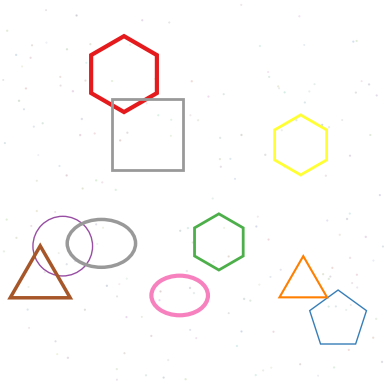[{"shape": "hexagon", "thickness": 3, "radius": 0.49, "center": [0.322, 0.808]}, {"shape": "pentagon", "thickness": 1, "radius": 0.39, "center": [0.878, 0.169]}, {"shape": "hexagon", "thickness": 2, "radius": 0.36, "center": [0.568, 0.372]}, {"shape": "circle", "thickness": 1, "radius": 0.39, "center": [0.163, 0.361]}, {"shape": "triangle", "thickness": 1.5, "radius": 0.36, "center": [0.788, 0.263]}, {"shape": "hexagon", "thickness": 2, "radius": 0.39, "center": [0.781, 0.624]}, {"shape": "triangle", "thickness": 2.5, "radius": 0.45, "center": [0.104, 0.271]}, {"shape": "oval", "thickness": 3, "radius": 0.37, "center": [0.467, 0.233]}, {"shape": "square", "thickness": 2, "radius": 0.46, "center": [0.383, 0.65]}, {"shape": "oval", "thickness": 2.5, "radius": 0.44, "center": [0.263, 0.368]}]